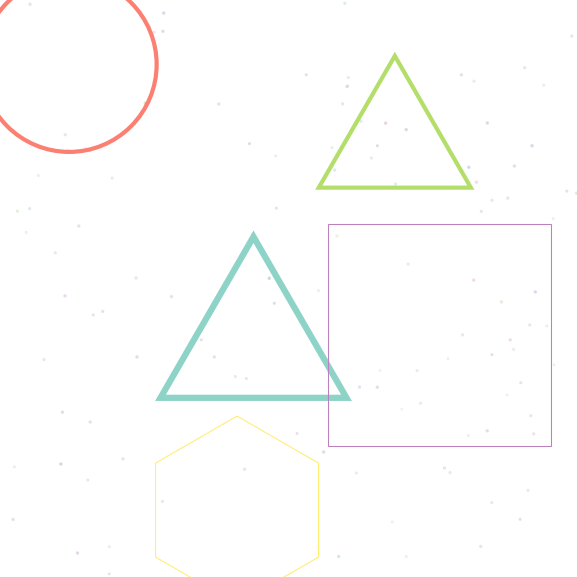[{"shape": "triangle", "thickness": 3, "radius": 0.93, "center": [0.439, 0.403]}, {"shape": "circle", "thickness": 2, "radius": 0.76, "center": [0.12, 0.888]}, {"shape": "triangle", "thickness": 2, "radius": 0.76, "center": [0.684, 0.75]}, {"shape": "square", "thickness": 0.5, "radius": 0.96, "center": [0.761, 0.419]}, {"shape": "hexagon", "thickness": 0.5, "radius": 0.81, "center": [0.41, 0.116]}]